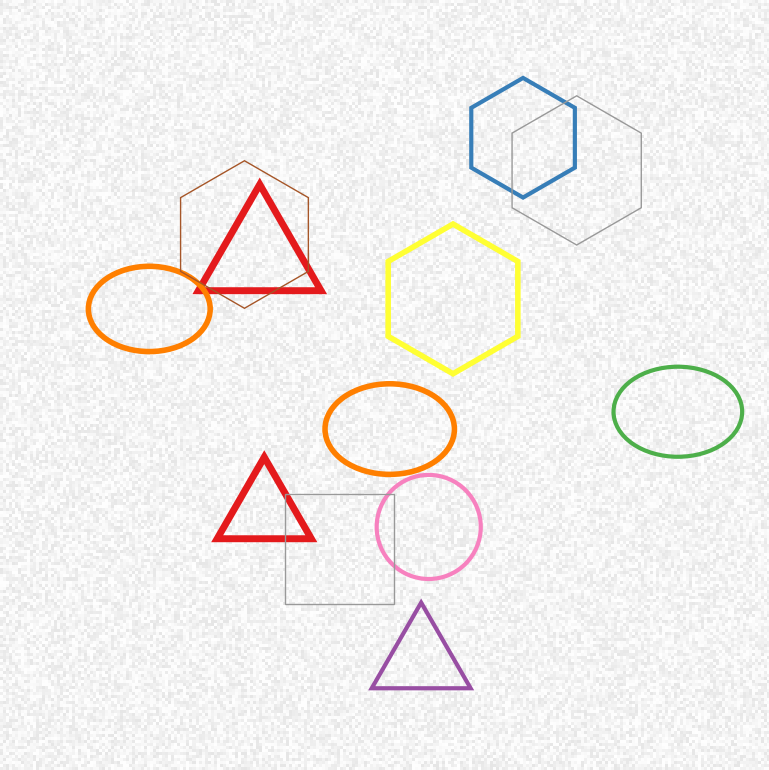[{"shape": "triangle", "thickness": 2.5, "radius": 0.35, "center": [0.343, 0.336]}, {"shape": "triangle", "thickness": 2.5, "radius": 0.46, "center": [0.337, 0.668]}, {"shape": "hexagon", "thickness": 1.5, "radius": 0.39, "center": [0.679, 0.821]}, {"shape": "oval", "thickness": 1.5, "radius": 0.42, "center": [0.88, 0.465]}, {"shape": "triangle", "thickness": 1.5, "radius": 0.37, "center": [0.547, 0.143]}, {"shape": "oval", "thickness": 2, "radius": 0.42, "center": [0.506, 0.443]}, {"shape": "oval", "thickness": 2, "radius": 0.4, "center": [0.194, 0.599]}, {"shape": "hexagon", "thickness": 2, "radius": 0.49, "center": [0.588, 0.612]}, {"shape": "hexagon", "thickness": 0.5, "radius": 0.48, "center": [0.317, 0.695]}, {"shape": "circle", "thickness": 1.5, "radius": 0.34, "center": [0.557, 0.316]}, {"shape": "square", "thickness": 0.5, "radius": 0.36, "center": [0.441, 0.287]}, {"shape": "hexagon", "thickness": 0.5, "radius": 0.48, "center": [0.749, 0.779]}]